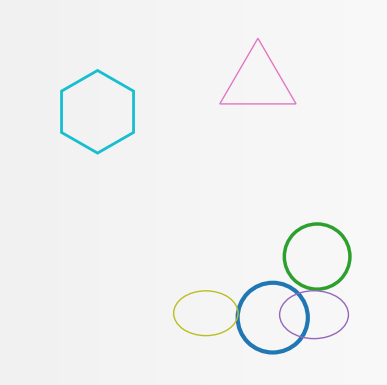[{"shape": "circle", "thickness": 3, "radius": 0.45, "center": [0.704, 0.175]}, {"shape": "circle", "thickness": 2.5, "radius": 0.42, "center": [0.818, 0.334]}, {"shape": "oval", "thickness": 1, "radius": 0.44, "center": [0.81, 0.183]}, {"shape": "triangle", "thickness": 1, "radius": 0.57, "center": [0.666, 0.787]}, {"shape": "oval", "thickness": 1, "radius": 0.42, "center": [0.531, 0.186]}, {"shape": "hexagon", "thickness": 2, "radius": 0.54, "center": [0.252, 0.71]}]